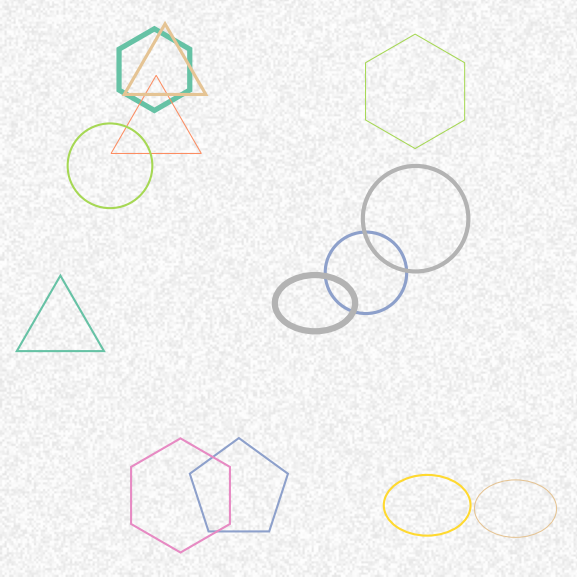[{"shape": "hexagon", "thickness": 2.5, "radius": 0.35, "center": [0.267, 0.879]}, {"shape": "triangle", "thickness": 1, "radius": 0.44, "center": [0.105, 0.435]}, {"shape": "triangle", "thickness": 0.5, "radius": 0.45, "center": [0.27, 0.778]}, {"shape": "circle", "thickness": 1.5, "radius": 0.35, "center": [0.634, 0.527]}, {"shape": "pentagon", "thickness": 1, "radius": 0.45, "center": [0.414, 0.151]}, {"shape": "hexagon", "thickness": 1, "radius": 0.49, "center": [0.313, 0.141]}, {"shape": "hexagon", "thickness": 0.5, "radius": 0.5, "center": [0.719, 0.841]}, {"shape": "circle", "thickness": 1, "radius": 0.37, "center": [0.19, 0.712]}, {"shape": "oval", "thickness": 1, "radius": 0.38, "center": [0.74, 0.124]}, {"shape": "triangle", "thickness": 1.5, "radius": 0.41, "center": [0.286, 0.876]}, {"shape": "oval", "thickness": 0.5, "radius": 0.36, "center": [0.893, 0.118]}, {"shape": "circle", "thickness": 2, "radius": 0.46, "center": [0.72, 0.62]}, {"shape": "oval", "thickness": 3, "radius": 0.35, "center": [0.545, 0.474]}]